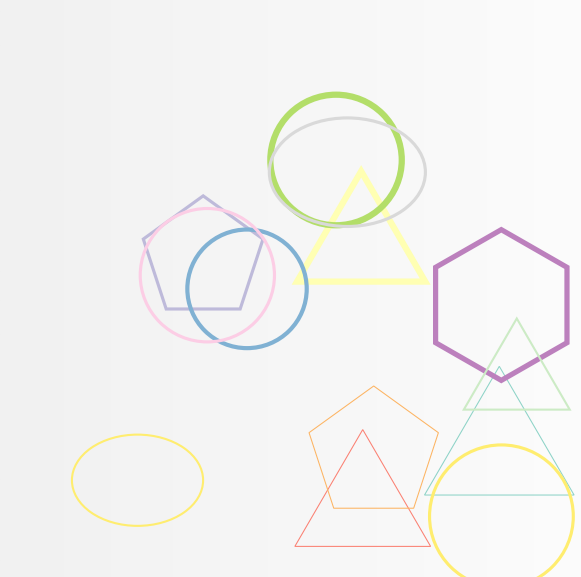[{"shape": "triangle", "thickness": 0.5, "radius": 0.74, "center": [0.859, 0.216]}, {"shape": "triangle", "thickness": 3, "radius": 0.64, "center": [0.621, 0.575]}, {"shape": "pentagon", "thickness": 1.5, "radius": 0.54, "center": [0.35, 0.552]}, {"shape": "triangle", "thickness": 0.5, "radius": 0.67, "center": [0.624, 0.12]}, {"shape": "circle", "thickness": 2, "radius": 0.51, "center": [0.425, 0.499]}, {"shape": "pentagon", "thickness": 0.5, "radius": 0.58, "center": [0.643, 0.214]}, {"shape": "circle", "thickness": 3, "radius": 0.57, "center": [0.578, 0.722]}, {"shape": "circle", "thickness": 1.5, "radius": 0.58, "center": [0.357, 0.523]}, {"shape": "oval", "thickness": 1.5, "radius": 0.67, "center": [0.598, 0.701]}, {"shape": "hexagon", "thickness": 2.5, "radius": 0.65, "center": [0.862, 0.471]}, {"shape": "triangle", "thickness": 1, "radius": 0.53, "center": [0.889, 0.342]}, {"shape": "oval", "thickness": 1, "radius": 0.56, "center": [0.237, 0.168]}, {"shape": "circle", "thickness": 1.5, "radius": 0.62, "center": [0.863, 0.105]}]